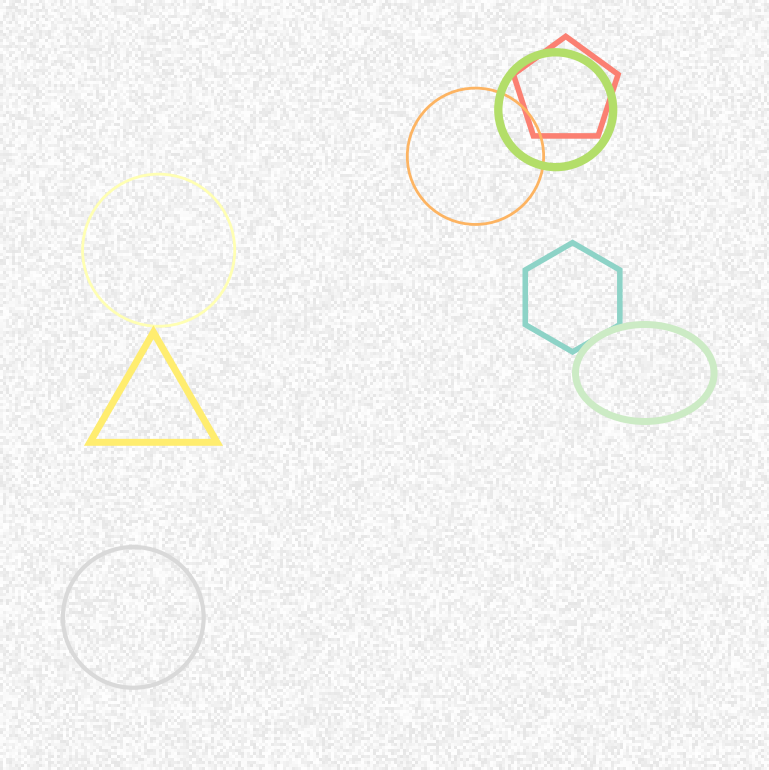[{"shape": "hexagon", "thickness": 2, "radius": 0.35, "center": [0.744, 0.614]}, {"shape": "circle", "thickness": 1, "radius": 0.49, "center": [0.206, 0.675]}, {"shape": "pentagon", "thickness": 2, "radius": 0.36, "center": [0.735, 0.881]}, {"shape": "circle", "thickness": 1, "radius": 0.44, "center": [0.617, 0.797]}, {"shape": "circle", "thickness": 3, "radius": 0.37, "center": [0.722, 0.858]}, {"shape": "circle", "thickness": 1.5, "radius": 0.46, "center": [0.173, 0.198]}, {"shape": "oval", "thickness": 2.5, "radius": 0.45, "center": [0.837, 0.516]}, {"shape": "triangle", "thickness": 2.5, "radius": 0.48, "center": [0.199, 0.473]}]